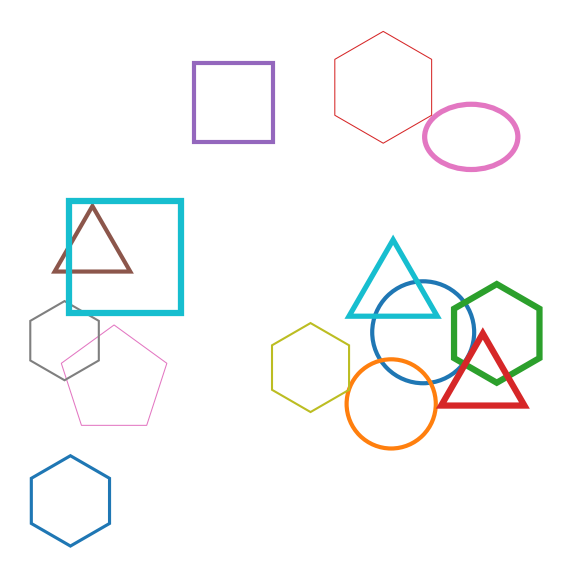[{"shape": "hexagon", "thickness": 1.5, "radius": 0.39, "center": [0.122, 0.132]}, {"shape": "circle", "thickness": 2, "radius": 0.44, "center": [0.733, 0.424]}, {"shape": "circle", "thickness": 2, "radius": 0.39, "center": [0.677, 0.3]}, {"shape": "hexagon", "thickness": 3, "radius": 0.43, "center": [0.86, 0.422]}, {"shape": "triangle", "thickness": 3, "radius": 0.42, "center": [0.836, 0.338]}, {"shape": "hexagon", "thickness": 0.5, "radius": 0.48, "center": [0.664, 0.848]}, {"shape": "square", "thickness": 2, "radius": 0.34, "center": [0.404, 0.822]}, {"shape": "triangle", "thickness": 2, "radius": 0.38, "center": [0.16, 0.567]}, {"shape": "pentagon", "thickness": 0.5, "radius": 0.48, "center": [0.198, 0.34]}, {"shape": "oval", "thickness": 2.5, "radius": 0.4, "center": [0.816, 0.762]}, {"shape": "hexagon", "thickness": 1, "radius": 0.34, "center": [0.112, 0.409]}, {"shape": "hexagon", "thickness": 1, "radius": 0.39, "center": [0.538, 0.363]}, {"shape": "square", "thickness": 3, "radius": 0.49, "center": [0.217, 0.554]}, {"shape": "triangle", "thickness": 2.5, "radius": 0.44, "center": [0.681, 0.496]}]